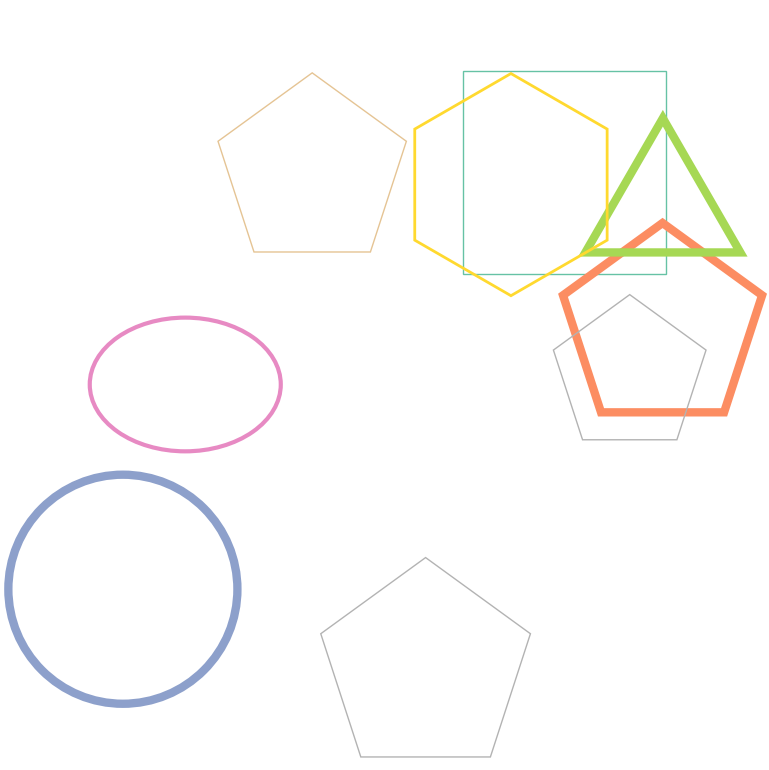[{"shape": "square", "thickness": 0.5, "radius": 0.66, "center": [0.733, 0.776]}, {"shape": "pentagon", "thickness": 3, "radius": 0.68, "center": [0.86, 0.574]}, {"shape": "circle", "thickness": 3, "radius": 0.74, "center": [0.16, 0.235]}, {"shape": "oval", "thickness": 1.5, "radius": 0.62, "center": [0.241, 0.501]}, {"shape": "triangle", "thickness": 3, "radius": 0.58, "center": [0.861, 0.73]}, {"shape": "hexagon", "thickness": 1, "radius": 0.72, "center": [0.664, 0.76]}, {"shape": "pentagon", "thickness": 0.5, "radius": 0.64, "center": [0.405, 0.777]}, {"shape": "pentagon", "thickness": 0.5, "radius": 0.72, "center": [0.553, 0.133]}, {"shape": "pentagon", "thickness": 0.5, "radius": 0.52, "center": [0.818, 0.513]}]